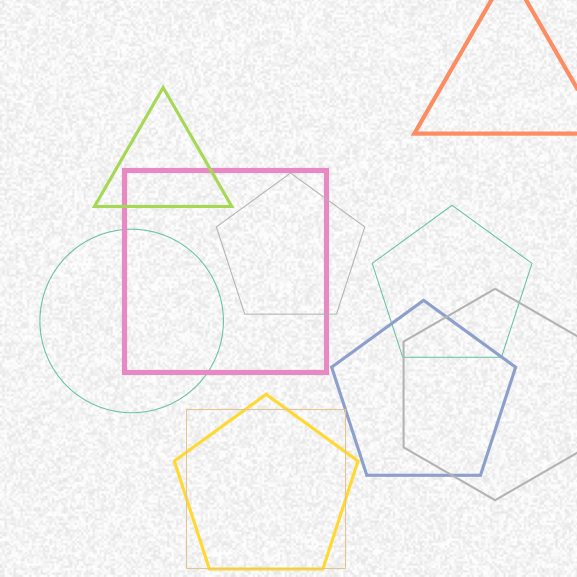[{"shape": "pentagon", "thickness": 0.5, "radius": 0.73, "center": [0.783, 0.498]}, {"shape": "circle", "thickness": 0.5, "radius": 0.79, "center": [0.228, 0.443]}, {"shape": "triangle", "thickness": 2, "radius": 0.94, "center": [0.881, 0.862]}, {"shape": "pentagon", "thickness": 1.5, "radius": 0.84, "center": [0.734, 0.312]}, {"shape": "square", "thickness": 2.5, "radius": 0.88, "center": [0.389, 0.529]}, {"shape": "triangle", "thickness": 1.5, "radius": 0.69, "center": [0.282, 0.71]}, {"shape": "pentagon", "thickness": 1.5, "radius": 0.84, "center": [0.461, 0.149]}, {"shape": "square", "thickness": 0.5, "radius": 0.69, "center": [0.46, 0.153]}, {"shape": "pentagon", "thickness": 0.5, "radius": 0.68, "center": [0.503, 0.564]}, {"shape": "hexagon", "thickness": 1, "radius": 0.92, "center": [0.857, 0.316]}]